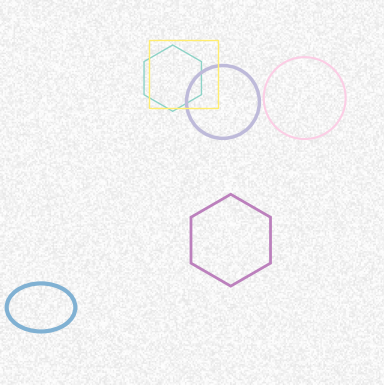[{"shape": "hexagon", "thickness": 1, "radius": 0.43, "center": [0.449, 0.797]}, {"shape": "circle", "thickness": 2.5, "radius": 0.47, "center": [0.579, 0.735]}, {"shape": "oval", "thickness": 3, "radius": 0.45, "center": [0.107, 0.201]}, {"shape": "circle", "thickness": 1.5, "radius": 0.53, "center": [0.791, 0.745]}, {"shape": "hexagon", "thickness": 2, "radius": 0.6, "center": [0.599, 0.376]}, {"shape": "square", "thickness": 1, "radius": 0.45, "center": [0.477, 0.808]}]